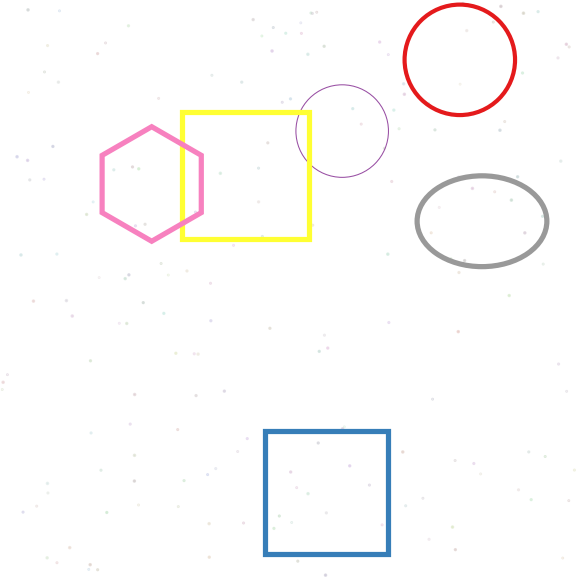[{"shape": "circle", "thickness": 2, "radius": 0.48, "center": [0.796, 0.896]}, {"shape": "square", "thickness": 2.5, "radius": 0.53, "center": [0.566, 0.147]}, {"shape": "circle", "thickness": 0.5, "radius": 0.4, "center": [0.593, 0.772]}, {"shape": "square", "thickness": 2.5, "radius": 0.55, "center": [0.424, 0.696]}, {"shape": "hexagon", "thickness": 2.5, "radius": 0.5, "center": [0.263, 0.681]}, {"shape": "oval", "thickness": 2.5, "radius": 0.56, "center": [0.835, 0.616]}]